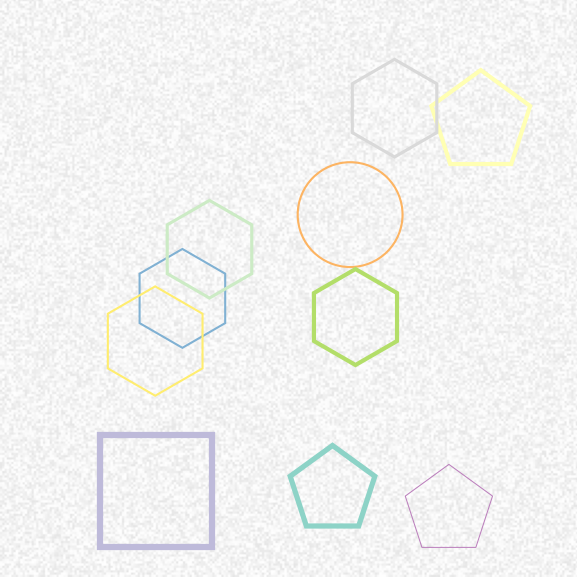[{"shape": "pentagon", "thickness": 2.5, "radius": 0.39, "center": [0.576, 0.151]}, {"shape": "pentagon", "thickness": 2, "radius": 0.45, "center": [0.832, 0.788]}, {"shape": "square", "thickness": 3, "radius": 0.48, "center": [0.269, 0.15]}, {"shape": "hexagon", "thickness": 1, "radius": 0.43, "center": [0.316, 0.482]}, {"shape": "circle", "thickness": 1, "radius": 0.45, "center": [0.606, 0.627]}, {"shape": "hexagon", "thickness": 2, "radius": 0.42, "center": [0.616, 0.45]}, {"shape": "hexagon", "thickness": 1.5, "radius": 0.42, "center": [0.683, 0.812]}, {"shape": "pentagon", "thickness": 0.5, "radius": 0.4, "center": [0.777, 0.116]}, {"shape": "hexagon", "thickness": 1.5, "radius": 0.42, "center": [0.363, 0.568]}, {"shape": "hexagon", "thickness": 1, "radius": 0.47, "center": [0.269, 0.409]}]